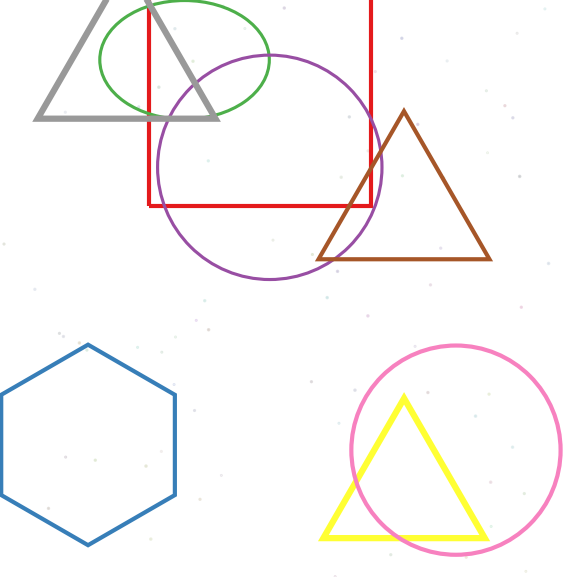[{"shape": "square", "thickness": 2, "radius": 0.96, "center": [0.45, 0.835]}, {"shape": "hexagon", "thickness": 2, "radius": 0.87, "center": [0.152, 0.229]}, {"shape": "oval", "thickness": 1.5, "radius": 0.73, "center": [0.32, 0.895]}, {"shape": "circle", "thickness": 1.5, "radius": 0.97, "center": [0.467, 0.709]}, {"shape": "triangle", "thickness": 3, "radius": 0.81, "center": [0.7, 0.148]}, {"shape": "triangle", "thickness": 2, "radius": 0.85, "center": [0.7, 0.636]}, {"shape": "circle", "thickness": 2, "radius": 0.91, "center": [0.79, 0.22]}, {"shape": "triangle", "thickness": 3, "radius": 0.89, "center": [0.219, 0.882]}]